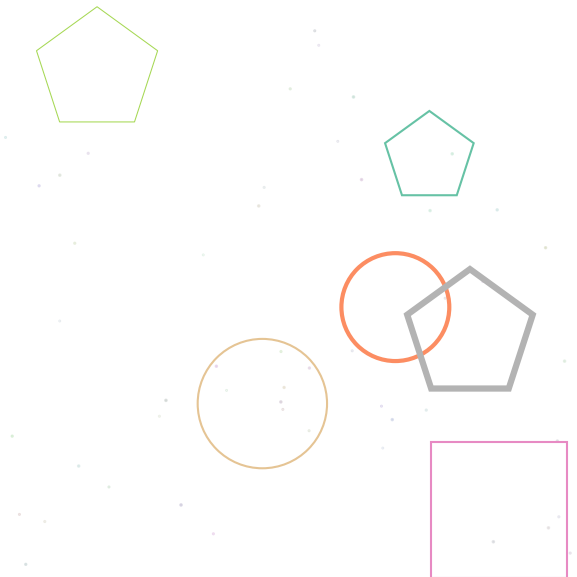[{"shape": "pentagon", "thickness": 1, "radius": 0.4, "center": [0.744, 0.726]}, {"shape": "circle", "thickness": 2, "radius": 0.47, "center": [0.685, 0.467]}, {"shape": "square", "thickness": 1, "radius": 0.59, "center": [0.864, 0.116]}, {"shape": "pentagon", "thickness": 0.5, "radius": 0.55, "center": [0.168, 0.877]}, {"shape": "circle", "thickness": 1, "radius": 0.56, "center": [0.454, 0.3]}, {"shape": "pentagon", "thickness": 3, "radius": 0.57, "center": [0.814, 0.419]}]